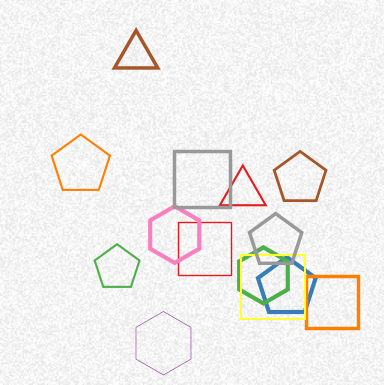[{"shape": "triangle", "thickness": 1.5, "radius": 0.34, "center": [0.631, 0.501]}, {"shape": "square", "thickness": 1, "radius": 0.34, "center": [0.53, 0.354]}, {"shape": "pentagon", "thickness": 3, "radius": 0.39, "center": [0.745, 0.253]}, {"shape": "hexagon", "thickness": 3, "radius": 0.36, "center": [0.684, 0.285]}, {"shape": "pentagon", "thickness": 1.5, "radius": 0.31, "center": [0.304, 0.304]}, {"shape": "hexagon", "thickness": 0.5, "radius": 0.41, "center": [0.425, 0.109]}, {"shape": "pentagon", "thickness": 1.5, "radius": 0.4, "center": [0.21, 0.571]}, {"shape": "square", "thickness": 2.5, "radius": 0.34, "center": [0.863, 0.216]}, {"shape": "square", "thickness": 1.5, "radius": 0.42, "center": [0.709, 0.255]}, {"shape": "triangle", "thickness": 2.5, "radius": 0.32, "center": [0.353, 0.856]}, {"shape": "pentagon", "thickness": 2, "radius": 0.35, "center": [0.779, 0.536]}, {"shape": "hexagon", "thickness": 3, "radius": 0.37, "center": [0.454, 0.391]}, {"shape": "pentagon", "thickness": 2.5, "radius": 0.36, "center": [0.716, 0.374]}, {"shape": "square", "thickness": 2.5, "radius": 0.36, "center": [0.525, 0.535]}]